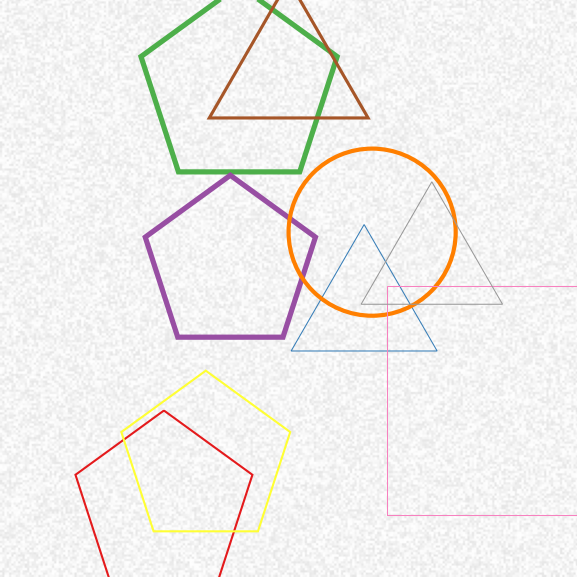[{"shape": "pentagon", "thickness": 1, "radius": 0.81, "center": [0.284, 0.127]}, {"shape": "triangle", "thickness": 0.5, "radius": 0.73, "center": [0.631, 0.464]}, {"shape": "pentagon", "thickness": 2.5, "radius": 0.89, "center": [0.414, 0.846]}, {"shape": "pentagon", "thickness": 2.5, "radius": 0.77, "center": [0.399, 0.541]}, {"shape": "circle", "thickness": 2, "radius": 0.72, "center": [0.644, 0.597]}, {"shape": "pentagon", "thickness": 1, "radius": 0.77, "center": [0.356, 0.203]}, {"shape": "triangle", "thickness": 1.5, "radius": 0.79, "center": [0.5, 0.874]}, {"shape": "square", "thickness": 0.5, "radius": 0.99, "center": [0.868, 0.305]}, {"shape": "triangle", "thickness": 0.5, "radius": 0.71, "center": [0.748, 0.543]}]